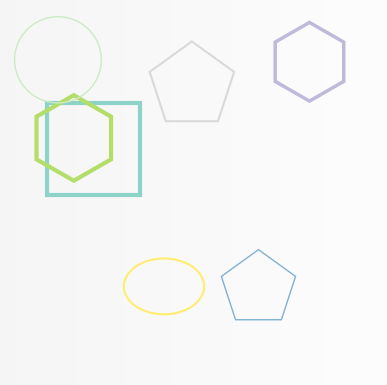[{"shape": "square", "thickness": 3, "radius": 0.6, "center": [0.241, 0.613]}, {"shape": "hexagon", "thickness": 2.5, "radius": 0.51, "center": [0.799, 0.84]}, {"shape": "pentagon", "thickness": 1, "radius": 0.5, "center": [0.667, 0.251]}, {"shape": "hexagon", "thickness": 3, "radius": 0.56, "center": [0.19, 0.642]}, {"shape": "pentagon", "thickness": 1.5, "radius": 0.57, "center": [0.495, 0.778]}, {"shape": "circle", "thickness": 1, "radius": 0.56, "center": [0.15, 0.845]}, {"shape": "oval", "thickness": 1.5, "radius": 0.52, "center": [0.423, 0.256]}]